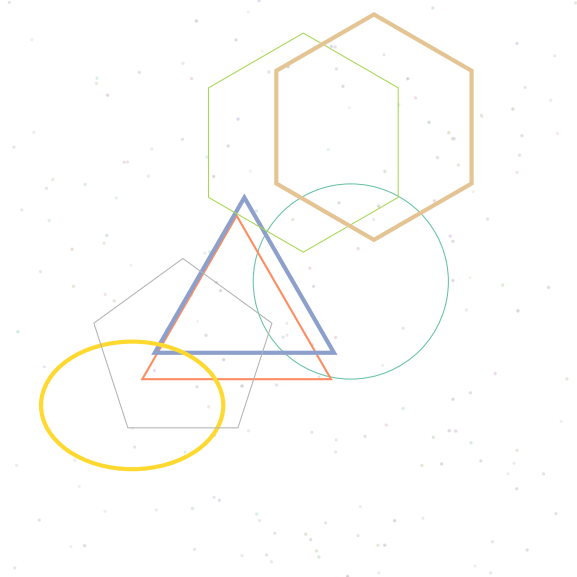[{"shape": "circle", "thickness": 0.5, "radius": 0.84, "center": [0.607, 0.512]}, {"shape": "triangle", "thickness": 1, "radius": 0.94, "center": [0.41, 0.437]}, {"shape": "triangle", "thickness": 2, "radius": 0.9, "center": [0.423, 0.478]}, {"shape": "hexagon", "thickness": 0.5, "radius": 0.95, "center": [0.525, 0.752]}, {"shape": "oval", "thickness": 2, "radius": 0.79, "center": [0.229, 0.297]}, {"shape": "hexagon", "thickness": 2, "radius": 0.98, "center": [0.648, 0.779]}, {"shape": "pentagon", "thickness": 0.5, "radius": 0.81, "center": [0.317, 0.389]}]